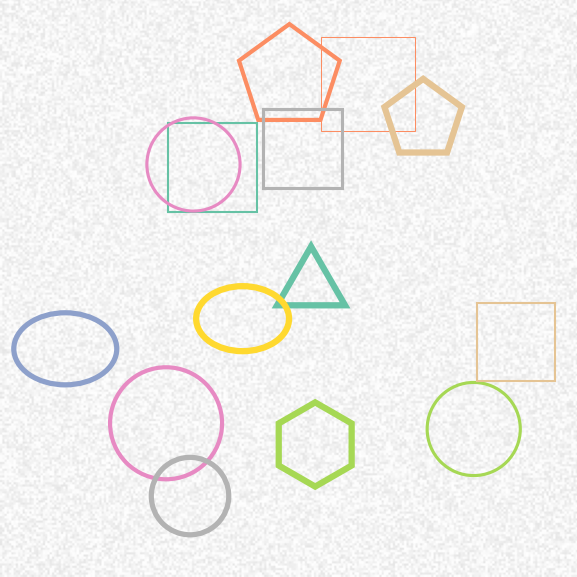[{"shape": "square", "thickness": 1, "radius": 0.39, "center": [0.368, 0.709]}, {"shape": "triangle", "thickness": 3, "radius": 0.34, "center": [0.539, 0.504]}, {"shape": "pentagon", "thickness": 2, "radius": 0.46, "center": [0.501, 0.866]}, {"shape": "square", "thickness": 0.5, "radius": 0.41, "center": [0.637, 0.854]}, {"shape": "oval", "thickness": 2.5, "radius": 0.45, "center": [0.113, 0.395]}, {"shape": "circle", "thickness": 1.5, "radius": 0.4, "center": [0.335, 0.714]}, {"shape": "circle", "thickness": 2, "radius": 0.48, "center": [0.288, 0.266]}, {"shape": "circle", "thickness": 1.5, "radius": 0.4, "center": [0.82, 0.256]}, {"shape": "hexagon", "thickness": 3, "radius": 0.36, "center": [0.546, 0.229]}, {"shape": "oval", "thickness": 3, "radius": 0.4, "center": [0.42, 0.447]}, {"shape": "pentagon", "thickness": 3, "radius": 0.35, "center": [0.733, 0.792]}, {"shape": "square", "thickness": 1, "radius": 0.34, "center": [0.894, 0.407]}, {"shape": "circle", "thickness": 2.5, "radius": 0.34, "center": [0.329, 0.14]}, {"shape": "square", "thickness": 1.5, "radius": 0.34, "center": [0.524, 0.742]}]